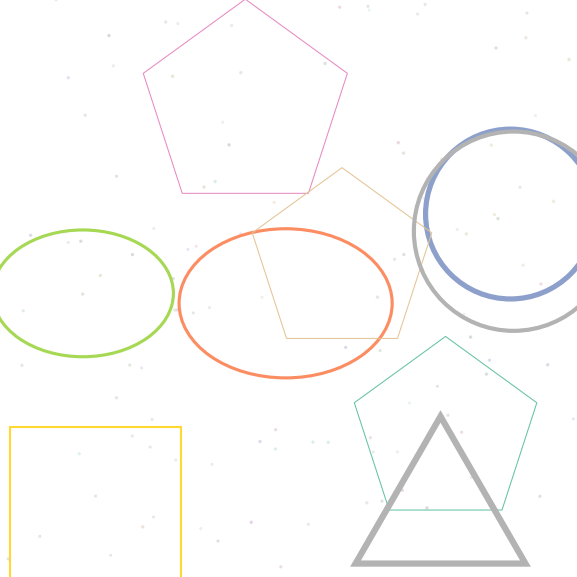[{"shape": "pentagon", "thickness": 0.5, "radius": 0.83, "center": [0.772, 0.25]}, {"shape": "oval", "thickness": 1.5, "radius": 0.92, "center": [0.495, 0.474]}, {"shape": "circle", "thickness": 2.5, "radius": 0.74, "center": [0.884, 0.628]}, {"shape": "pentagon", "thickness": 0.5, "radius": 0.93, "center": [0.425, 0.815]}, {"shape": "oval", "thickness": 1.5, "radius": 0.78, "center": [0.143, 0.491]}, {"shape": "square", "thickness": 1, "radius": 0.74, "center": [0.165, 0.111]}, {"shape": "pentagon", "thickness": 0.5, "radius": 0.82, "center": [0.592, 0.545]}, {"shape": "triangle", "thickness": 3, "radius": 0.85, "center": [0.763, 0.108]}, {"shape": "circle", "thickness": 2, "radius": 0.86, "center": [0.889, 0.599]}]